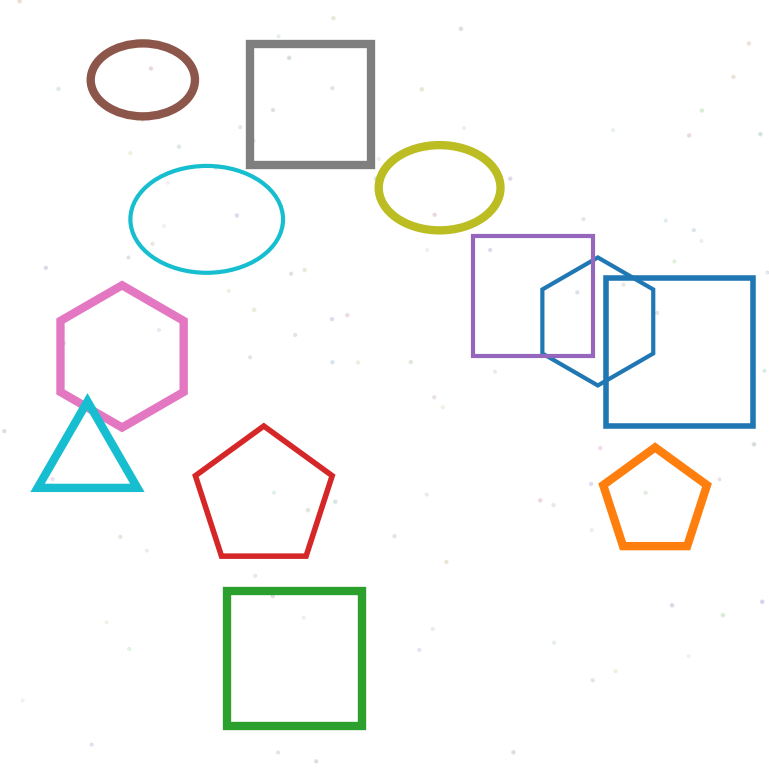[{"shape": "square", "thickness": 2, "radius": 0.48, "center": [0.883, 0.543]}, {"shape": "hexagon", "thickness": 1.5, "radius": 0.42, "center": [0.776, 0.583]}, {"shape": "pentagon", "thickness": 3, "radius": 0.35, "center": [0.851, 0.348]}, {"shape": "square", "thickness": 3, "radius": 0.44, "center": [0.383, 0.144]}, {"shape": "pentagon", "thickness": 2, "radius": 0.47, "center": [0.343, 0.353]}, {"shape": "square", "thickness": 1.5, "radius": 0.39, "center": [0.692, 0.616]}, {"shape": "oval", "thickness": 3, "radius": 0.34, "center": [0.185, 0.896]}, {"shape": "hexagon", "thickness": 3, "radius": 0.46, "center": [0.159, 0.537]}, {"shape": "square", "thickness": 3, "radius": 0.39, "center": [0.403, 0.865]}, {"shape": "oval", "thickness": 3, "radius": 0.4, "center": [0.571, 0.756]}, {"shape": "oval", "thickness": 1.5, "radius": 0.5, "center": [0.268, 0.715]}, {"shape": "triangle", "thickness": 3, "radius": 0.37, "center": [0.114, 0.404]}]